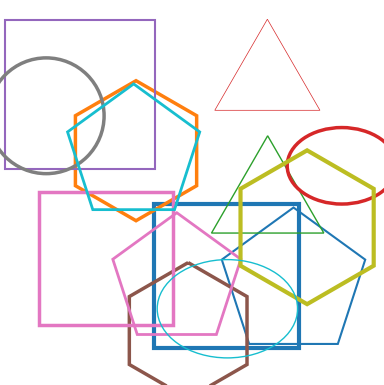[{"shape": "square", "thickness": 3, "radius": 0.94, "center": [0.588, 0.284]}, {"shape": "pentagon", "thickness": 1.5, "radius": 0.98, "center": [0.762, 0.265]}, {"shape": "hexagon", "thickness": 2.5, "radius": 0.91, "center": [0.353, 0.609]}, {"shape": "triangle", "thickness": 1, "radius": 0.84, "center": [0.695, 0.479]}, {"shape": "triangle", "thickness": 0.5, "radius": 0.79, "center": [0.694, 0.792]}, {"shape": "oval", "thickness": 2.5, "radius": 0.71, "center": [0.888, 0.569]}, {"shape": "square", "thickness": 1.5, "radius": 0.97, "center": [0.207, 0.754]}, {"shape": "hexagon", "thickness": 2.5, "radius": 0.88, "center": [0.489, 0.141]}, {"shape": "pentagon", "thickness": 2, "radius": 0.87, "center": [0.459, 0.273]}, {"shape": "square", "thickness": 2.5, "radius": 0.87, "center": [0.276, 0.328]}, {"shape": "circle", "thickness": 2.5, "radius": 0.75, "center": [0.12, 0.699]}, {"shape": "hexagon", "thickness": 3, "radius": 1.0, "center": [0.798, 0.41]}, {"shape": "oval", "thickness": 1, "radius": 0.91, "center": [0.591, 0.198]}, {"shape": "pentagon", "thickness": 2, "radius": 0.9, "center": [0.347, 0.602]}]